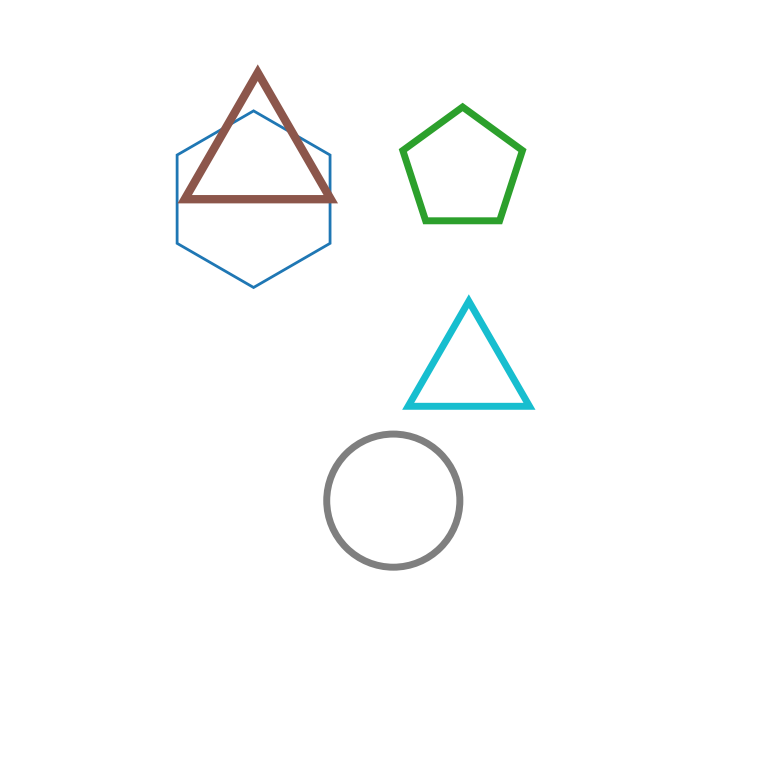[{"shape": "hexagon", "thickness": 1, "radius": 0.57, "center": [0.329, 0.741]}, {"shape": "pentagon", "thickness": 2.5, "radius": 0.41, "center": [0.601, 0.779]}, {"shape": "triangle", "thickness": 3, "radius": 0.55, "center": [0.335, 0.796]}, {"shape": "circle", "thickness": 2.5, "radius": 0.43, "center": [0.511, 0.35]}, {"shape": "triangle", "thickness": 2.5, "radius": 0.45, "center": [0.609, 0.518]}]